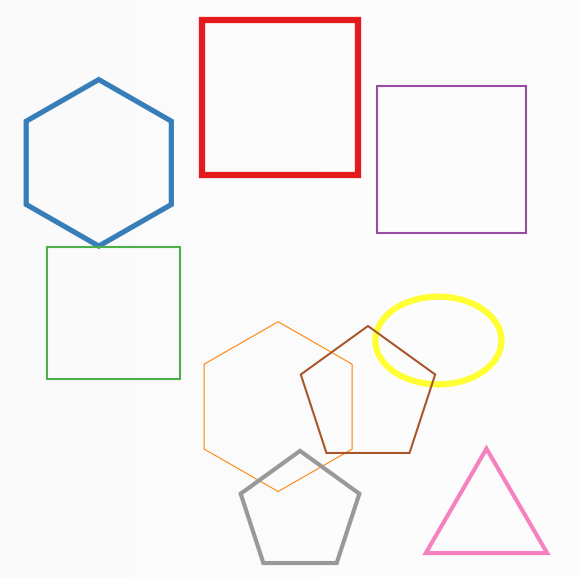[{"shape": "square", "thickness": 3, "radius": 0.67, "center": [0.482, 0.83]}, {"shape": "hexagon", "thickness": 2.5, "radius": 0.72, "center": [0.17, 0.717]}, {"shape": "square", "thickness": 1, "radius": 0.57, "center": [0.195, 0.457]}, {"shape": "square", "thickness": 1, "radius": 0.64, "center": [0.777, 0.723]}, {"shape": "hexagon", "thickness": 0.5, "radius": 0.74, "center": [0.479, 0.295]}, {"shape": "oval", "thickness": 3, "radius": 0.54, "center": [0.754, 0.41]}, {"shape": "pentagon", "thickness": 1, "radius": 0.61, "center": [0.633, 0.313]}, {"shape": "triangle", "thickness": 2, "radius": 0.6, "center": [0.837, 0.102]}, {"shape": "pentagon", "thickness": 2, "radius": 0.54, "center": [0.516, 0.111]}]